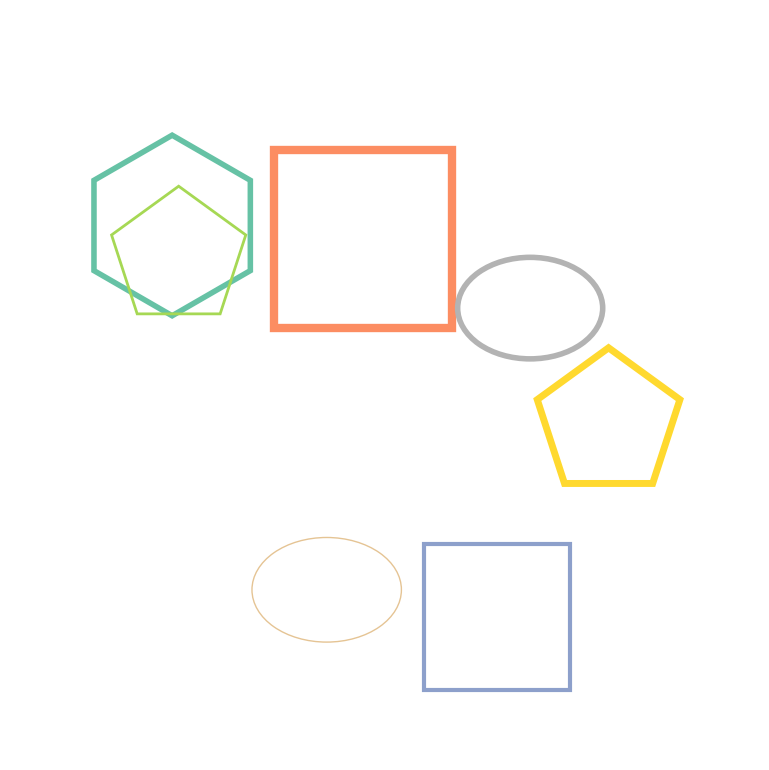[{"shape": "hexagon", "thickness": 2, "radius": 0.59, "center": [0.224, 0.707]}, {"shape": "square", "thickness": 3, "radius": 0.58, "center": [0.471, 0.69]}, {"shape": "square", "thickness": 1.5, "radius": 0.47, "center": [0.645, 0.199]}, {"shape": "pentagon", "thickness": 1, "radius": 0.46, "center": [0.232, 0.667]}, {"shape": "pentagon", "thickness": 2.5, "radius": 0.49, "center": [0.79, 0.451]}, {"shape": "oval", "thickness": 0.5, "radius": 0.49, "center": [0.424, 0.234]}, {"shape": "oval", "thickness": 2, "radius": 0.47, "center": [0.689, 0.6]}]